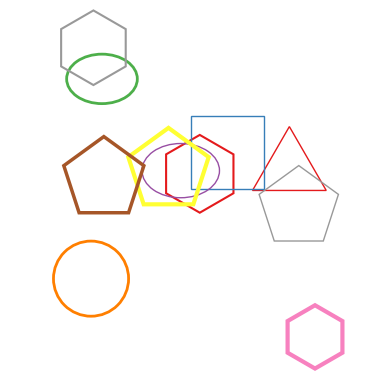[{"shape": "triangle", "thickness": 1, "radius": 0.55, "center": [0.752, 0.561]}, {"shape": "hexagon", "thickness": 1.5, "radius": 0.51, "center": [0.519, 0.549]}, {"shape": "square", "thickness": 1, "radius": 0.47, "center": [0.59, 0.605]}, {"shape": "oval", "thickness": 2, "radius": 0.46, "center": [0.265, 0.795]}, {"shape": "oval", "thickness": 1, "radius": 0.5, "center": [0.469, 0.557]}, {"shape": "circle", "thickness": 2, "radius": 0.49, "center": [0.236, 0.276]}, {"shape": "pentagon", "thickness": 3, "radius": 0.55, "center": [0.438, 0.558]}, {"shape": "pentagon", "thickness": 2.5, "radius": 0.55, "center": [0.27, 0.536]}, {"shape": "hexagon", "thickness": 3, "radius": 0.41, "center": [0.818, 0.125]}, {"shape": "pentagon", "thickness": 1, "radius": 0.54, "center": [0.776, 0.462]}, {"shape": "hexagon", "thickness": 1.5, "radius": 0.48, "center": [0.243, 0.876]}]